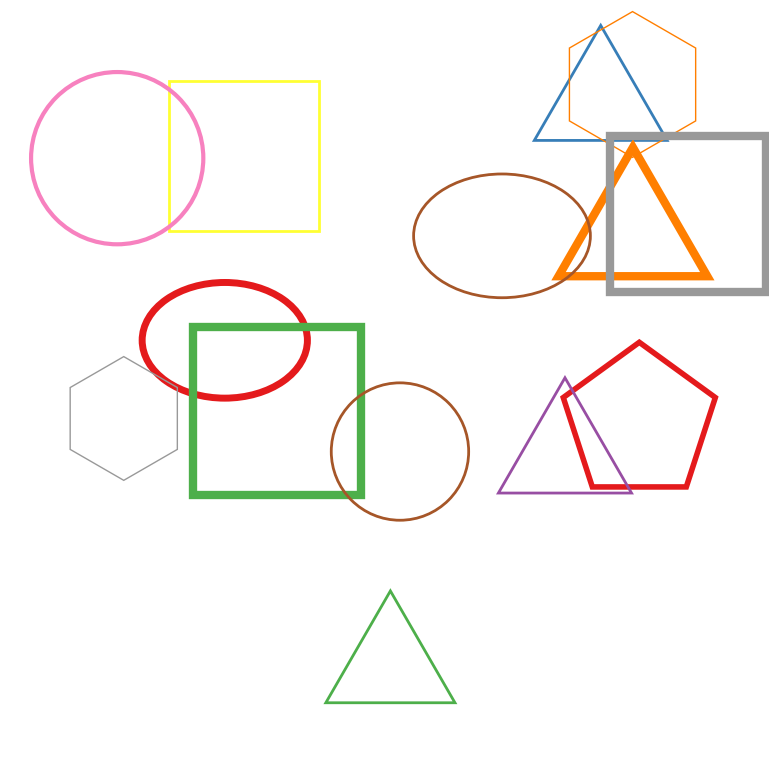[{"shape": "oval", "thickness": 2.5, "radius": 0.54, "center": [0.292, 0.558]}, {"shape": "pentagon", "thickness": 2, "radius": 0.52, "center": [0.83, 0.452]}, {"shape": "triangle", "thickness": 1, "radius": 0.5, "center": [0.78, 0.867]}, {"shape": "triangle", "thickness": 1, "radius": 0.48, "center": [0.507, 0.136]}, {"shape": "square", "thickness": 3, "radius": 0.55, "center": [0.36, 0.467]}, {"shape": "triangle", "thickness": 1, "radius": 0.5, "center": [0.734, 0.41]}, {"shape": "hexagon", "thickness": 0.5, "radius": 0.47, "center": [0.821, 0.89]}, {"shape": "triangle", "thickness": 3, "radius": 0.56, "center": [0.822, 0.697]}, {"shape": "square", "thickness": 1, "radius": 0.49, "center": [0.317, 0.797]}, {"shape": "oval", "thickness": 1, "radius": 0.57, "center": [0.652, 0.694]}, {"shape": "circle", "thickness": 1, "radius": 0.45, "center": [0.519, 0.414]}, {"shape": "circle", "thickness": 1.5, "radius": 0.56, "center": [0.152, 0.795]}, {"shape": "square", "thickness": 3, "radius": 0.51, "center": [0.893, 0.722]}, {"shape": "hexagon", "thickness": 0.5, "radius": 0.4, "center": [0.161, 0.457]}]